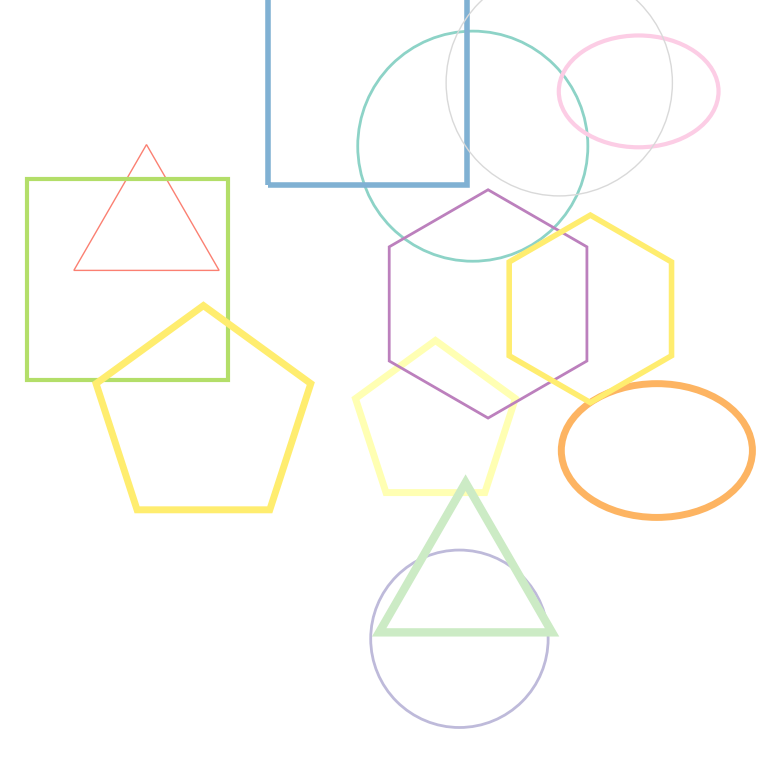[{"shape": "circle", "thickness": 1, "radius": 0.75, "center": [0.614, 0.81]}, {"shape": "pentagon", "thickness": 2.5, "radius": 0.55, "center": [0.565, 0.449]}, {"shape": "circle", "thickness": 1, "radius": 0.58, "center": [0.597, 0.17]}, {"shape": "triangle", "thickness": 0.5, "radius": 0.54, "center": [0.19, 0.703]}, {"shape": "square", "thickness": 2, "radius": 0.65, "center": [0.477, 0.889]}, {"shape": "oval", "thickness": 2.5, "radius": 0.62, "center": [0.853, 0.415]}, {"shape": "square", "thickness": 1.5, "radius": 0.65, "center": [0.166, 0.637]}, {"shape": "oval", "thickness": 1.5, "radius": 0.52, "center": [0.829, 0.881]}, {"shape": "circle", "thickness": 0.5, "radius": 0.73, "center": [0.726, 0.893]}, {"shape": "hexagon", "thickness": 1, "radius": 0.74, "center": [0.634, 0.605]}, {"shape": "triangle", "thickness": 3, "radius": 0.65, "center": [0.605, 0.244]}, {"shape": "pentagon", "thickness": 2.5, "radius": 0.73, "center": [0.264, 0.457]}, {"shape": "hexagon", "thickness": 2, "radius": 0.61, "center": [0.767, 0.599]}]